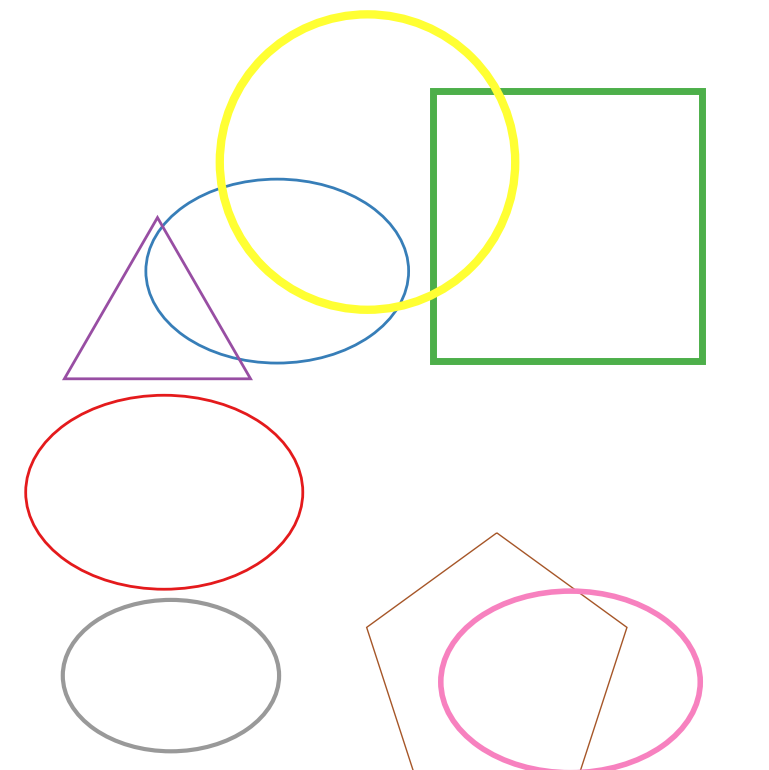[{"shape": "oval", "thickness": 1, "radius": 0.9, "center": [0.213, 0.361]}, {"shape": "oval", "thickness": 1, "radius": 0.85, "center": [0.36, 0.648]}, {"shape": "square", "thickness": 2.5, "radius": 0.88, "center": [0.737, 0.707]}, {"shape": "triangle", "thickness": 1, "radius": 0.7, "center": [0.205, 0.578]}, {"shape": "circle", "thickness": 3, "radius": 0.96, "center": [0.477, 0.79]}, {"shape": "pentagon", "thickness": 0.5, "radius": 0.89, "center": [0.645, 0.13]}, {"shape": "oval", "thickness": 2, "radius": 0.84, "center": [0.741, 0.114]}, {"shape": "oval", "thickness": 1.5, "radius": 0.7, "center": [0.222, 0.123]}]